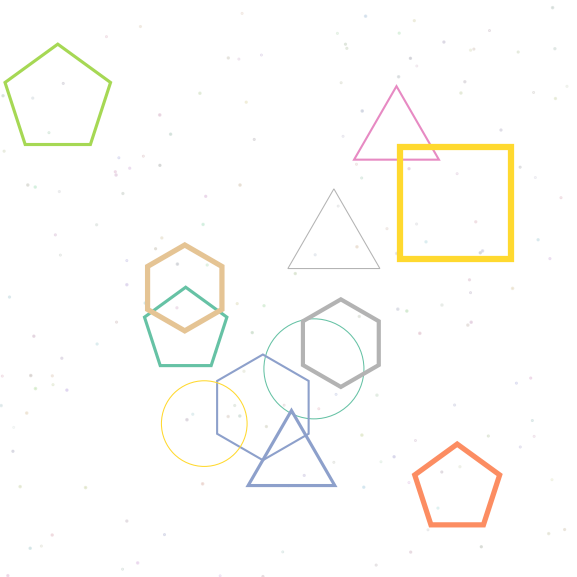[{"shape": "pentagon", "thickness": 1.5, "radius": 0.38, "center": [0.322, 0.427]}, {"shape": "circle", "thickness": 0.5, "radius": 0.43, "center": [0.544, 0.36]}, {"shape": "pentagon", "thickness": 2.5, "radius": 0.39, "center": [0.792, 0.153]}, {"shape": "hexagon", "thickness": 1, "radius": 0.46, "center": [0.455, 0.294]}, {"shape": "triangle", "thickness": 1.5, "radius": 0.43, "center": [0.505, 0.202]}, {"shape": "triangle", "thickness": 1, "radius": 0.42, "center": [0.687, 0.765]}, {"shape": "pentagon", "thickness": 1.5, "radius": 0.48, "center": [0.1, 0.827]}, {"shape": "square", "thickness": 3, "radius": 0.48, "center": [0.789, 0.647]}, {"shape": "circle", "thickness": 0.5, "radius": 0.37, "center": [0.354, 0.266]}, {"shape": "hexagon", "thickness": 2.5, "radius": 0.37, "center": [0.32, 0.501]}, {"shape": "hexagon", "thickness": 2, "radius": 0.38, "center": [0.59, 0.405]}, {"shape": "triangle", "thickness": 0.5, "radius": 0.46, "center": [0.578, 0.58]}]